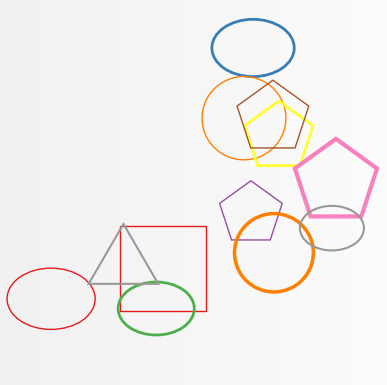[{"shape": "square", "thickness": 1, "radius": 0.55, "center": [0.421, 0.303]}, {"shape": "oval", "thickness": 1, "radius": 0.57, "center": [0.132, 0.224]}, {"shape": "oval", "thickness": 2, "radius": 0.53, "center": [0.653, 0.875]}, {"shape": "oval", "thickness": 2, "radius": 0.49, "center": [0.403, 0.199]}, {"shape": "pentagon", "thickness": 1, "radius": 0.42, "center": [0.647, 0.445]}, {"shape": "circle", "thickness": 1, "radius": 0.54, "center": [0.63, 0.693]}, {"shape": "circle", "thickness": 2.5, "radius": 0.51, "center": [0.707, 0.343]}, {"shape": "pentagon", "thickness": 2, "radius": 0.46, "center": [0.72, 0.645]}, {"shape": "pentagon", "thickness": 1, "radius": 0.49, "center": [0.704, 0.694]}, {"shape": "pentagon", "thickness": 3, "radius": 0.56, "center": [0.867, 0.528]}, {"shape": "triangle", "thickness": 1.5, "radius": 0.52, "center": [0.319, 0.315]}, {"shape": "oval", "thickness": 1.5, "radius": 0.41, "center": [0.857, 0.407]}]